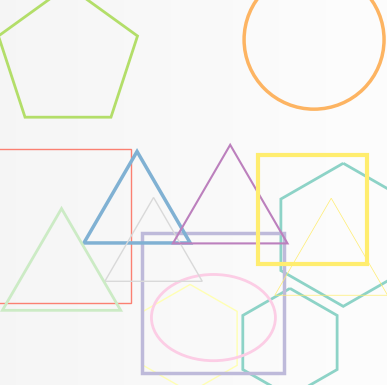[{"shape": "hexagon", "thickness": 2, "radius": 0.93, "center": [0.886, 0.39]}, {"shape": "hexagon", "thickness": 2, "radius": 0.7, "center": [0.748, 0.11]}, {"shape": "hexagon", "thickness": 1, "radius": 0.7, "center": [0.491, 0.121]}, {"shape": "square", "thickness": 2.5, "radius": 0.91, "center": [0.55, 0.213]}, {"shape": "square", "thickness": 1, "radius": 1.0, "center": [0.138, 0.412]}, {"shape": "triangle", "thickness": 2.5, "radius": 0.79, "center": [0.354, 0.448]}, {"shape": "circle", "thickness": 2.5, "radius": 0.9, "center": [0.81, 0.897]}, {"shape": "pentagon", "thickness": 2, "radius": 0.94, "center": [0.175, 0.848]}, {"shape": "oval", "thickness": 2, "radius": 0.8, "center": [0.551, 0.175]}, {"shape": "triangle", "thickness": 1, "radius": 0.73, "center": [0.396, 0.342]}, {"shape": "triangle", "thickness": 1.5, "radius": 0.85, "center": [0.594, 0.453]}, {"shape": "triangle", "thickness": 2, "radius": 0.88, "center": [0.159, 0.282]}, {"shape": "square", "thickness": 3, "radius": 0.71, "center": [0.806, 0.456]}, {"shape": "triangle", "thickness": 0.5, "radius": 0.84, "center": [0.855, 0.317]}]